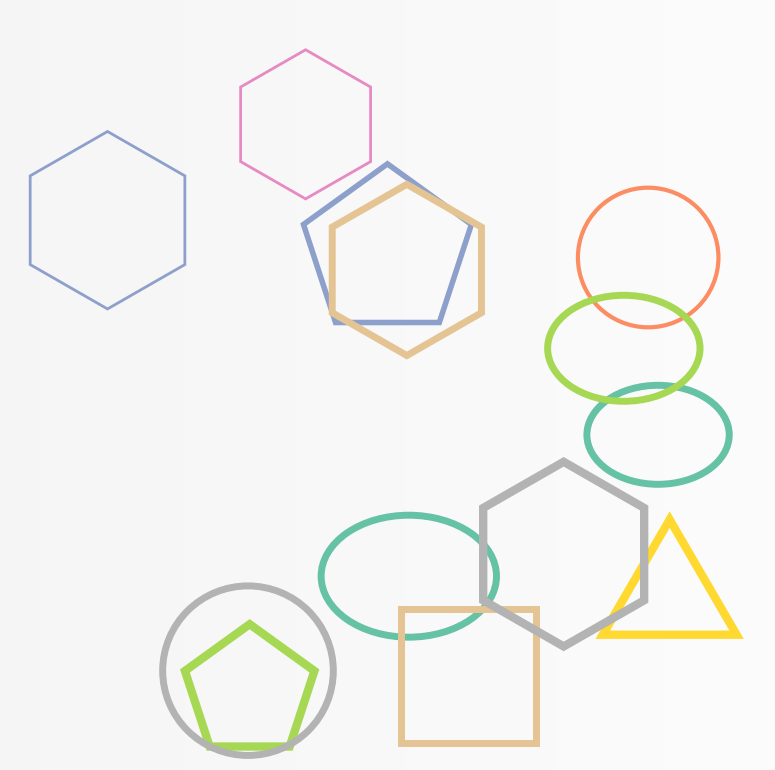[{"shape": "oval", "thickness": 2.5, "radius": 0.46, "center": [0.849, 0.435]}, {"shape": "oval", "thickness": 2.5, "radius": 0.57, "center": [0.528, 0.252]}, {"shape": "circle", "thickness": 1.5, "radius": 0.45, "center": [0.836, 0.666]}, {"shape": "hexagon", "thickness": 1, "radius": 0.58, "center": [0.139, 0.714]}, {"shape": "pentagon", "thickness": 2, "radius": 0.57, "center": [0.5, 0.673]}, {"shape": "hexagon", "thickness": 1, "radius": 0.48, "center": [0.394, 0.839]}, {"shape": "oval", "thickness": 2.5, "radius": 0.49, "center": [0.805, 0.548]}, {"shape": "pentagon", "thickness": 3, "radius": 0.44, "center": [0.322, 0.102]}, {"shape": "triangle", "thickness": 3, "radius": 0.5, "center": [0.864, 0.226]}, {"shape": "square", "thickness": 2.5, "radius": 0.44, "center": [0.605, 0.122]}, {"shape": "hexagon", "thickness": 2.5, "radius": 0.56, "center": [0.525, 0.649]}, {"shape": "circle", "thickness": 2.5, "radius": 0.55, "center": [0.32, 0.129]}, {"shape": "hexagon", "thickness": 3, "radius": 0.6, "center": [0.727, 0.28]}]